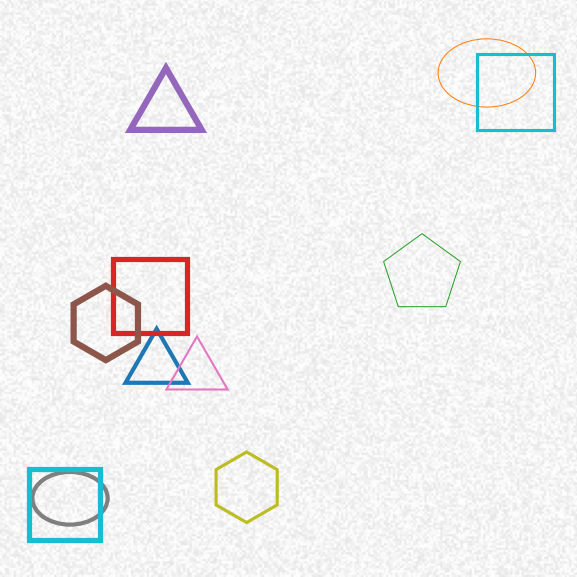[{"shape": "triangle", "thickness": 2, "radius": 0.31, "center": [0.271, 0.367]}, {"shape": "oval", "thickness": 0.5, "radius": 0.42, "center": [0.843, 0.873]}, {"shape": "pentagon", "thickness": 0.5, "radius": 0.35, "center": [0.731, 0.525]}, {"shape": "square", "thickness": 2.5, "radius": 0.32, "center": [0.26, 0.486]}, {"shape": "triangle", "thickness": 3, "radius": 0.36, "center": [0.287, 0.81]}, {"shape": "hexagon", "thickness": 3, "radius": 0.32, "center": [0.183, 0.44]}, {"shape": "triangle", "thickness": 1, "radius": 0.31, "center": [0.341, 0.355]}, {"shape": "oval", "thickness": 2, "radius": 0.33, "center": [0.121, 0.136]}, {"shape": "hexagon", "thickness": 1.5, "radius": 0.31, "center": [0.427, 0.155]}, {"shape": "square", "thickness": 1.5, "radius": 0.33, "center": [0.893, 0.84]}, {"shape": "square", "thickness": 2.5, "radius": 0.31, "center": [0.112, 0.126]}]